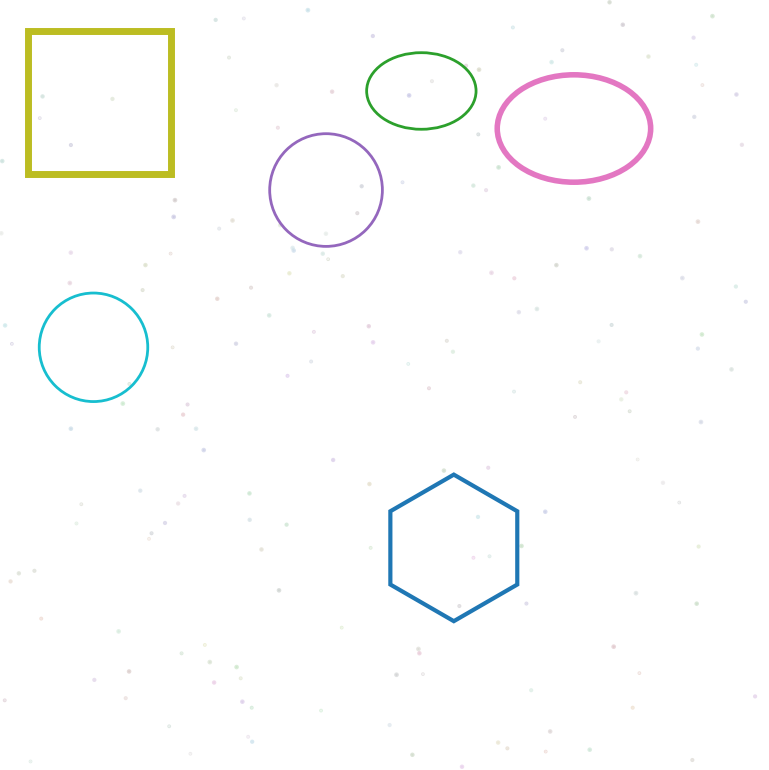[{"shape": "hexagon", "thickness": 1.5, "radius": 0.48, "center": [0.589, 0.288]}, {"shape": "oval", "thickness": 1, "radius": 0.36, "center": [0.547, 0.882]}, {"shape": "circle", "thickness": 1, "radius": 0.37, "center": [0.423, 0.753]}, {"shape": "oval", "thickness": 2, "radius": 0.5, "center": [0.745, 0.833]}, {"shape": "square", "thickness": 2.5, "radius": 0.46, "center": [0.129, 0.867]}, {"shape": "circle", "thickness": 1, "radius": 0.35, "center": [0.121, 0.549]}]